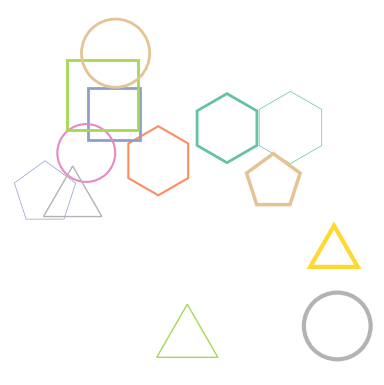[{"shape": "hexagon", "thickness": 0.5, "radius": 0.47, "center": [0.754, 0.669]}, {"shape": "hexagon", "thickness": 2, "radius": 0.45, "center": [0.59, 0.667]}, {"shape": "hexagon", "thickness": 1.5, "radius": 0.45, "center": [0.411, 0.582]}, {"shape": "pentagon", "thickness": 0.5, "radius": 0.42, "center": [0.117, 0.499]}, {"shape": "square", "thickness": 2, "radius": 0.34, "center": [0.297, 0.703]}, {"shape": "circle", "thickness": 1.5, "radius": 0.38, "center": [0.224, 0.603]}, {"shape": "square", "thickness": 2, "radius": 0.46, "center": [0.267, 0.753]}, {"shape": "triangle", "thickness": 1, "radius": 0.46, "center": [0.486, 0.118]}, {"shape": "triangle", "thickness": 3, "radius": 0.36, "center": [0.868, 0.342]}, {"shape": "circle", "thickness": 2, "radius": 0.44, "center": [0.3, 0.862]}, {"shape": "pentagon", "thickness": 2.5, "radius": 0.37, "center": [0.71, 0.528]}, {"shape": "triangle", "thickness": 1, "radius": 0.44, "center": [0.189, 0.481]}, {"shape": "circle", "thickness": 3, "radius": 0.43, "center": [0.876, 0.153]}]